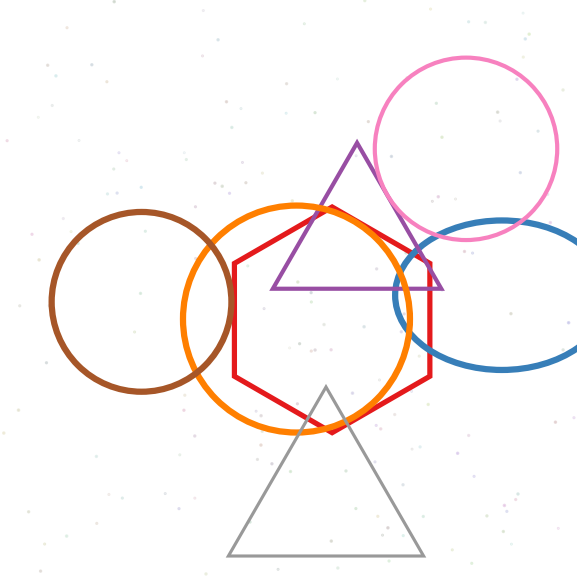[{"shape": "hexagon", "thickness": 2.5, "radius": 0.98, "center": [0.575, 0.445]}, {"shape": "oval", "thickness": 3, "radius": 0.92, "center": [0.869, 0.488]}, {"shape": "triangle", "thickness": 2, "radius": 0.84, "center": [0.618, 0.583]}, {"shape": "circle", "thickness": 3, "radius": 0.98, "center": [0.513, 0.447]}, {"shape": "circle", "thickness": 3, "radius": 0.78, "center": [0.245, 0.476]}, {"shape": "circle", "thickness": 2, "radius": 0.79, "center": [0.807, 0.741]}, {"shape": "triangle", "thickness": 1.5, "radius": 0.98, "center": [0.565, 0.134]}]